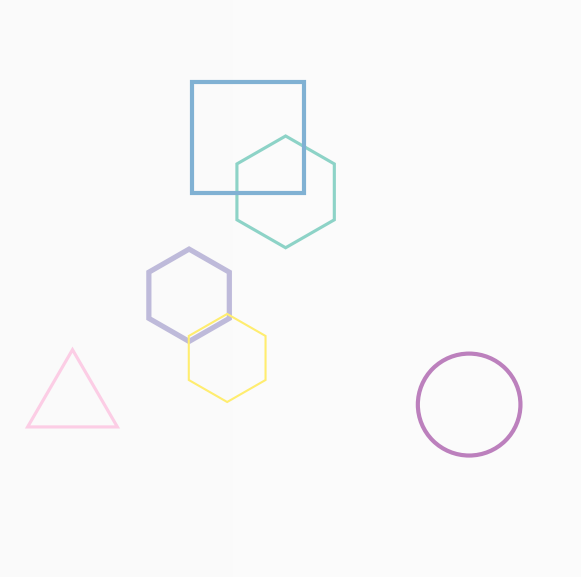[{"shape": "hexagon", "thickness": 1.5, "radius": 0.48, "center": [0.491, 0.667]}, {"shape": "hexagon", "thickness": 2.5, "radius": 0.4, "center": [0.325, 0.488]}, {"shape": "square", "thickness": 2, "radius": 0.48, "center": [0.427, 0.761]}, {"shape": "triangle", "thickness": 1.5, "radius": 0.45, "center": [0.125, 0.304]}, {"shape": "circle", "thickness": 2, "radius": 0.44, "center": [0.807, 0.299]}, {"shape": "hexagon", "thickness": 1, "radius": 0.38, "center": [0.391, 0.379]}]